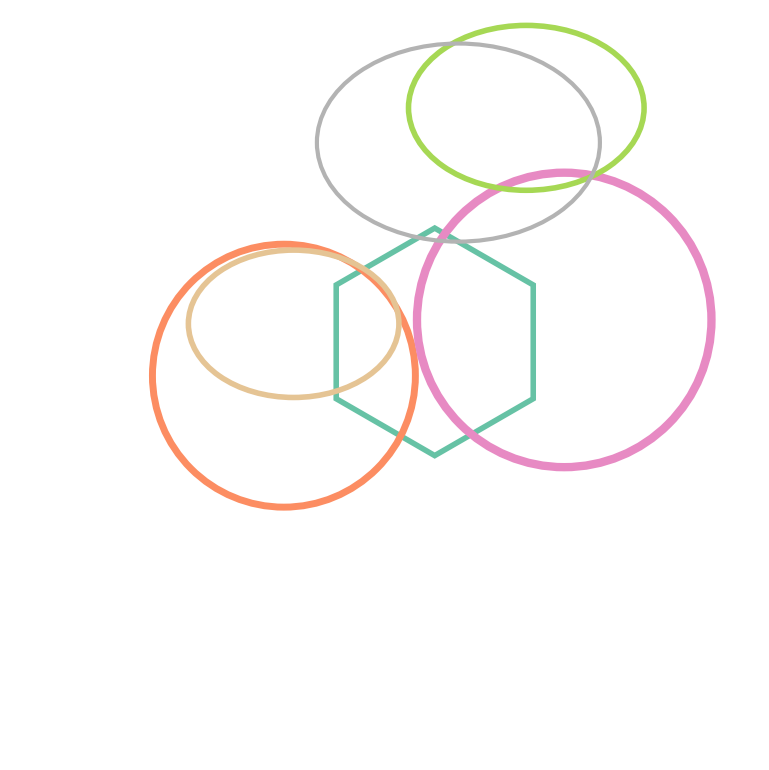[{"shape": "hexagon", "thickness": 2, "radius": 0.74, "center": [0.565, 0.556]}, {"shape": "circle", "thickness": 2.5, "radius": 0.85, "center": [0.369, 0.512]}, {"shape": "circle", "thickness": 3, "radius": 0.96, "center": [0.733, 0.585]}, {"shape": "oval", "thickness": 2, "radius": 0.76, "center": [0.683, 0.86]}, {"shape": "oval", "thickness": 2, "radius": 0.68, "center": [0.381, 0.579]}, {"shape": "oval", "thickness": 1.5, "radius": 0.92, "center": [0.595, 0.815]}]